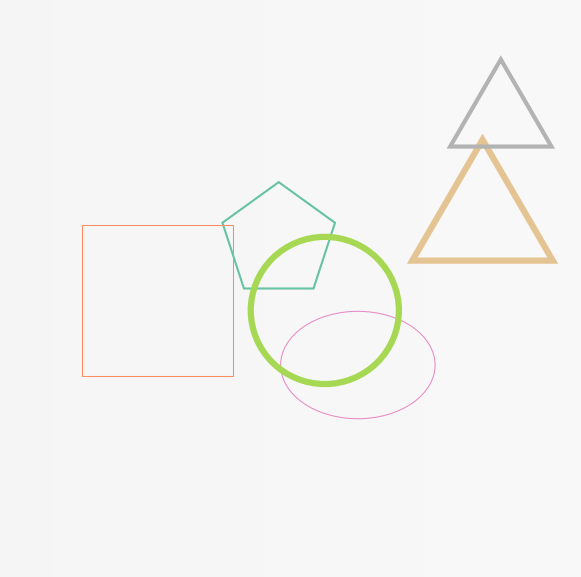[{"shape": "pentagon", "thickness": 1, "radius": 0.51, "center": [0.48, 0.582]}, {"shape": "square", "thickness": 0.5, "radius": 0.65, "center": [0.271, 0.479]}, {"shape": "oval", "thickness": 0.5, "radius": 0.66, "center": [0.616, 0.367]}, {"shape": "circle", "thickness": 3, "radius": 0.64, "center": [0.559, 0.462]}, {"shape": "triangle", "thickness": 3, "radius": 0.7, "center": [0.83, 0.618]}, {"shape": "triangle", "thickness": 2, "radius": 0.5, "center": [0.862, 0.796]}]